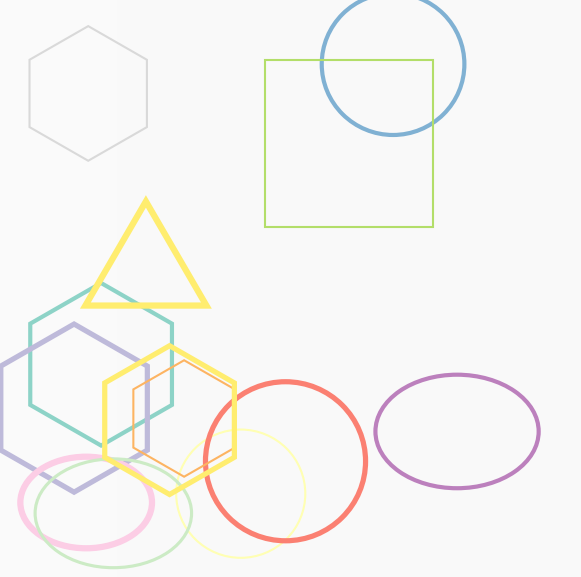[{"shape": "hexagon", "thickness": 2, "radius": 0.7, "center": [0.174, 0.368]}, {"shape": "circle", "thickness": 1, "radius": 0.56, "center": [0.414, 0.144]}, {"shape": "hexagon", "thickness": 2.5, "radius": 0.73, "center": [0.127, 0.292]}, {"shape": "circle", "thickness": 2.5, "radius": 0.69, "center": [0.491, 0.2]}, {"shape": "circle", "thickness": 2, "radius": 0.61, "center": [0.676, 0.888]}, {"shape": "hexagon", "thickness": 1, "radius": 0.5, "center": [0.317, 0.274]}, {"shape": "square", "thickness": 1, "radius": 0.72, "center": [0.6, 0.751]}, {"shape": "oval", "thickness": 3, "radius": 0.57, "center": [0.148, 0.129]}, {"shape": "hexagon", "thickness": 1, "radius": 0.58, "center": [0.152, 0.837]}, {"shape": "oval", "thickness": 2, "radius": 0.7, "center": [0.786, 0.252]}, {"shape": "oval", "thickness": 1.5, "radius": 0.67, "center": [0.195, 0.11]}, {"shape": "triangle", "thickness": 3, "radius": 0.6, "center": [0.251, 0.53]}, {"shape": "hexagon", "thickness": 2.5, "radius": 0.64, "center": [0.292, 0.272]}]